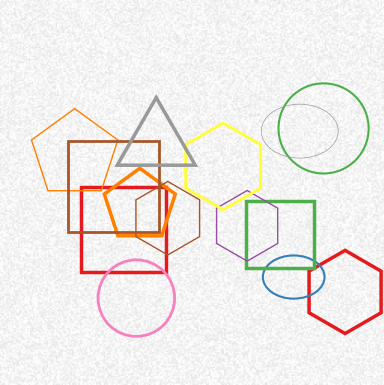[{"shape": "hexagon", "thickness": 2.5, "radius": 0.54, "center": [0.896, 0.242]}, {"shape": "square", "thickness": 2.5, "radius": 0.55, "center": [0.321, 0.404]}, {"shape": "oval", "thickness": 1.5, "radius": 0.4, "center": [0.763, 0.28]}, {"shape": "circle", "thickness": 1.5, "radius": 0.59, "center": [0.84, 0.666]}, {"shape": "square", "thickness": 2.5, "radius": 0.44, "center": [0.727, 0.391]}, {"shape": "hexagon", "thickness": 1, "radius": 0.46, "center": [0.642, 0.413]}, {"shape": "pentagon", "thickness": 1, "radius": 0.59, "center": [0.194, 0.6]}, {"shape": "pentagon", "thickness": 2.5, "radius": 0.48, "center": [0.363, 0.466]}, {"shape": "hexagon", "thickness": 2, "radius": 0.56, "center": [0.58, 0.568]}, {"shape": "hexagon", "thickness": 1, "radius": 0.48, "center": [0.436, 0.433]}, {"shape": "square", "thickness": 2, "radius": 0.6, "center": [0.295, 0.516]}, {"shape": "circle", "thickness": 2, "radius": 0.5, "center": [0.354, 0.226]}, {"shape": "oval", "thickness": 0.5, "radius": 0.5, "center": [0.779, 0.659]}, {"shape": "triangle", "thickness": 2.5, "radius": 0.59, "center": [0.406, 0.629]}]